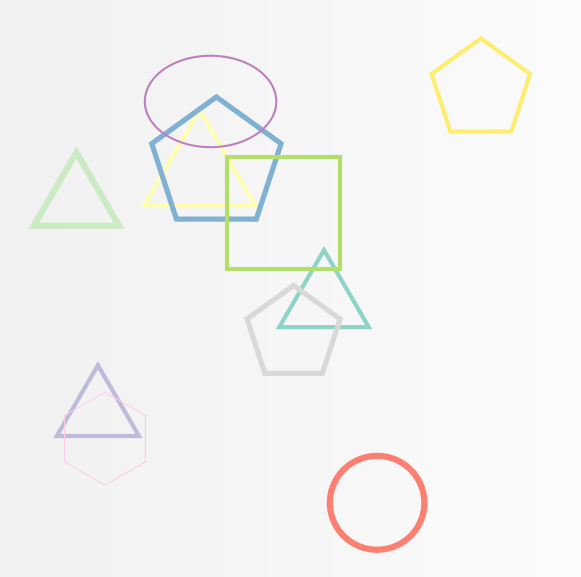[{"shape": "triangle", "thickness": 2, "radius": 0.44, "center": [0.557, 0.477]}, {"shape": "triangle", "thickness": 2, "radius": 0.55, "center": [0.343, 0.698]}, {"shape": "triangle", "thickness": 2, "radius": 0.41, "center": [0.168, 0.285]}, {"shape": "circle", "thickness": 3, "radius": 0.41, "center": [0.649, 0.128]}, {"shape": "pentagon", "thickness": 2.5, "radius": 0.58, "center": [0.372, 0.714]}, {"shape": "square", "thickness": 2, "radius": 0.49, "center": [0.488, 0.631]}, {"shape": "hexagon", "thickness": 0.5, "radius": 0.4, "center": [0.181, 0.24]}, {"shape": "pentagon", "thickness": 2.5, "radius": 0.42, "center": [0.505, 0.421]}, {"shape": "oval", "thickness": 1, "radius": 0.57, "center": [0.362, 0.823]}, {"shape": "triangle", "thickness": 3, "radius": 0.42, "center": [0.132, 0.651]}, {"shape": "pentagon", "thickness": 2, "radius": 0.45, "center": [0.827, 0.844]}]